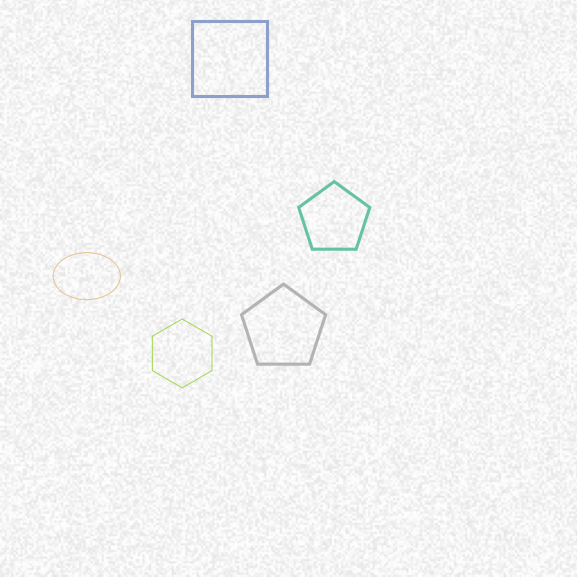[{"shape": "pentagon", "thickness": 1.5, "radius": 0.32, "center": [0.579, 0.62]}, {"shape": "square", "thickness": 1.5, "radius": 0.32, "center": [0.397, 0.898]}, {"shape": "hexagon", "thickness": 0.5, "radius": 0.3, "center": [0.315, 0.387]}, {"shape": "oval", "thickness": 0.5, "radius": 0.29, "center": [0.15, 0.521]}, {"shape": "pentagon", "thickness": 1.5, "radius": 0.38, "center": [0.491, 0.431]}]